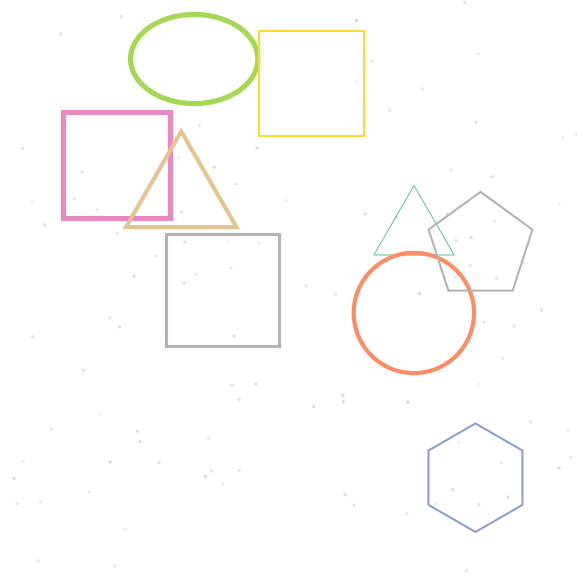[{"shape": "triangle", "thickness": 0.5, "radius": 0.4, "center": [0.717, 0.598]}, {"shape": "circle", "thickness": 2, "radius": 0.52, "center": [0.717, 0.457]}, {"shape": "hexagon", "thickness": 1, "radius": 0.47, "center": [0.823, 0.172]}, {"shape": "square", "thickness": 2.5, "radius": 0.46, "center": [0.201, 0.713]}, {"shape": "oval", "thickness": 2.5, "radius": 0.55, "center": [0.336, 0.897]}, {"shape": "square", "thickness": 1, "radius": 0.45, "center": [0.539, 0.855]}, {"shape": "triangle", "thickness": 2, "radius": 0.55, "center": [0.314, 0.661]}, {"shape": "pentagon", "thickness": 1, "radius": 0.47, "center": [0.832, 0.572]}, {"shape": "square", "thickness": 1.5, "radius": 0.49, "center": [0.385, 0.497]}]